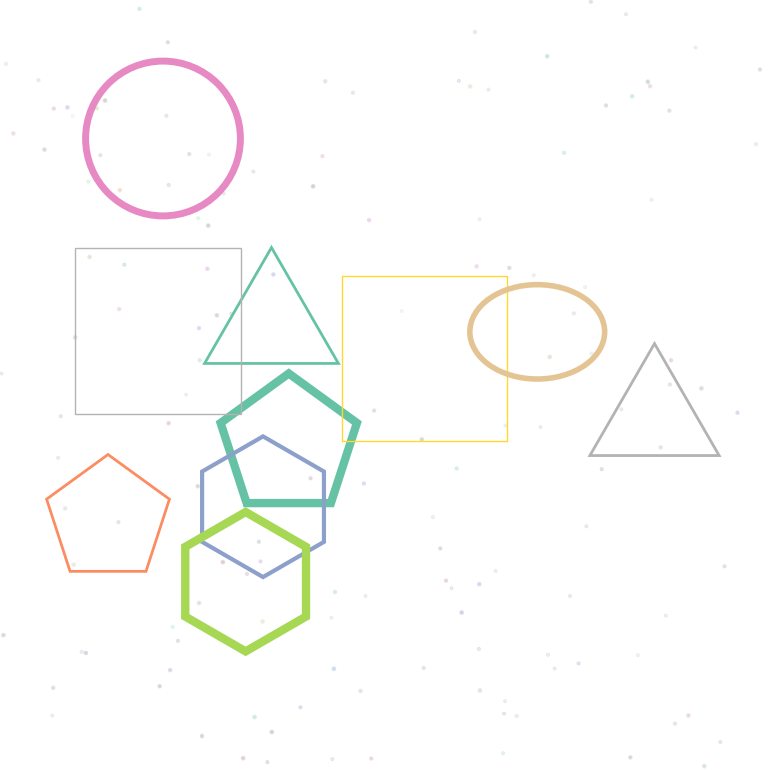[{"shape": "pentagon", "thickness": 3, "radius": 0.47, "center": [0.375, 0.422]}, {"shape": "triangle", "thickness": 1, "radius": 0.5, "center": [0.353, 0.578]}, {"shape": "pentagon", "thickness": 1, "radius": 0.42, "center": [0.14, 0.326]}, {"shape": "hexagon", "thickness": 1.5, "radius": 0.46, "center": [0.342, 0.342]}, {"shape": "circle", "thickness": 2.5, "radius": 0.5, "center": [0.212, 0.82]}, {"shape": "hexagon", "thickness": 3, "radius": 0.45, "center": [0.319, 0.245]}, {"shape": "square", "thickness": 0.5, "radius": 0.54, "center": [0.551, 0.534]}, {"shape": "oval", "thickness": 2, "radius": 0.44, "center": [0.698, 0.569]}, {"shape": "triangle", "thickness": 1, "radius": 0.48, "center": [0.85, 0.457]}, {"shape": "square", "thickness": 0.5, "radius": 0.54, "center": [0.206, 0.57]}]